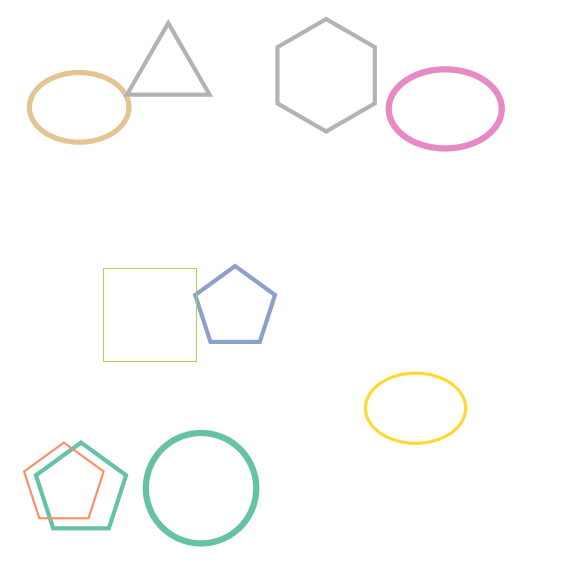[{"shape": "pentagon", "thickness": 2, "radius": 0.41, "center": [0.14, 0.151]}, {"shape": "circle", "thickness": 3, "radius": 0.48, "center": [0.348, 0.154]}, {"shape": "pentagon", "thickness": 1, "radius": 0.36, "center": [0.111, 0.16]}, {"shape": "pentagon", "thickness": 2, "radius": 0.36, "center": [0.407, 0.466]}, {"shape": "oval", "thickness": 3, "radius": 0.49, "center": [0.771, 0.811]}, {"shape": "square", "thickness": 0.5, "radius": 0.4, "center": [0.259, 0.455]}, {"shape": "oval", "thickness": 1.5, "radius": 0.43, "center": [0.72, 0.292]}, {"shape": "oval", "thickness": 2.5, "radius": 0.43, "center": [0.137, 0.813]}, {"shape": "triangle", "thickness": 2, "radius": 0.41, "center": [0.291, 0.876]}, {"shape": "hexagon", "thickness": 2, "radius": 0.49, "center": [0.565, 0.869]}]